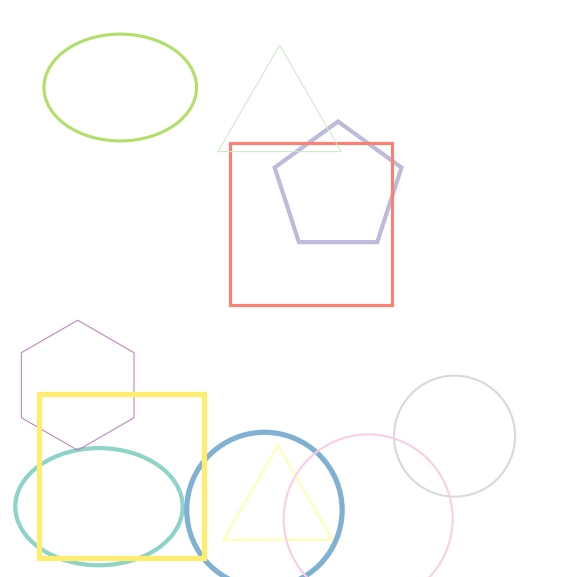[{"shape": "oval", "thickness": 2, "radius": 0.72, "center": [0.171, 0.122]}, {"shape": "triangle", "thickness": 1, "radius": 0.55, "center": [0.481, 0.119]}, {"shape": "pentagon", "thickness": 2, "radius": 0.58, "center": [0.585, 0.673]}, {"shape": "square", "thickness": 1.5, "radius": 0.7, "center": [0.538, 0.611]}, {"shape": "circle", "thickness": 2.5, "radius": 0.67, "center": [0.458, 0.116]}, {"shape": "oval", "thickness": 1.5, "radius": 0.66, "center": [0.208, 0.848]}, {"shape": "circle", "thickness": 1, "radius": 0.73, "center": [0.638, 0.101]}, {"shape": "circle", "thickness": 1, "radius": 0.52, "center": [0.787, 0.244]}, {"shape": "hexagon", "thickness": 0.5, "radius": 0.56, "center": [0.135, 0.332]}, {"shape": "triangle", "thickness": 0.5, "radius": 0.62, "center": [0.484, 0.798]}, {"shape": "square", "thickness": 2.5, "radius": 0.71, "center": [0.211, 0.175]}]